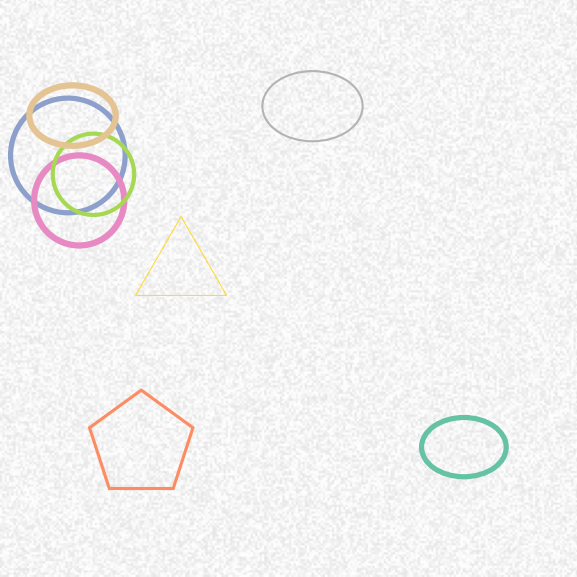[{"shape": "oval", "thickness": 2.5, "radius": 0.37, "center": [0.803, 0.225]}, {"shape": "pentagon", "thickness": 1.5, "radius": 0.47, "center": [0.245, 0.229]}, {"shape": "circle", "thickness": 2.5, "radius": 0.5, "center": [0.118, 0.73]}, {"shape": "circle", "thickness": 3, "radius": 0.39, "center": [0.137, 0.652]}, {"shape": "circle", "thickness": 2, "radius": 0.35, "center": [0.162, 0.697]}, {"shape": "triangle", "thickness": 0.5, "radius": 0.46, "center": [0.314, 0.533]}, {"shape": "oval", "thickness": 3, "radius": 0.37, "center": [0.126, 0.799]}, {"shape": "oval", "thickness": 1, "radius": 0.43, "center": [0.541, 0.815]}]